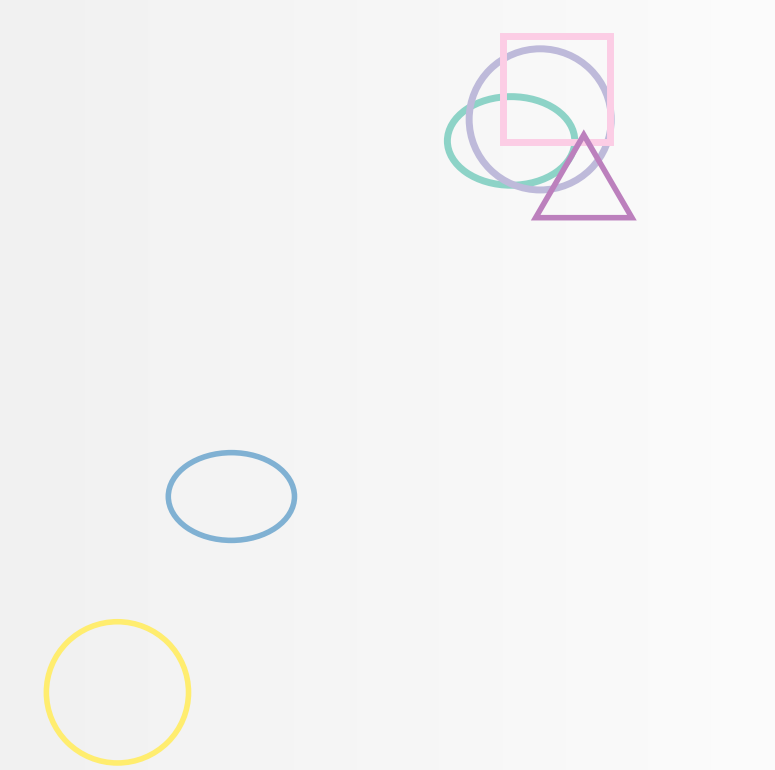[{"shape": "oval", "thickness": 2.5, "radius": 0.41, "center": [0.659, 0.817]}, {"shape": "circle", "thickness": 2.5, "radius": 0.46, "center": [0.697, 0.845]}, {"shape": "oval", "thickness": 2, "radius": 0.41, "center": [0.299, 0.355]}, {"shape": "square", "thickness": 2.5, "radius": 0.34, "center": [0.718, 0.884]}, {"shape": "triangle", "thickness": 2, "radius": 0.36, "center": [0.753, 0.753]}, {"shape": "circle", "thickness": 2, "radius": 0.46, "center": [0.152, 0.101]}]